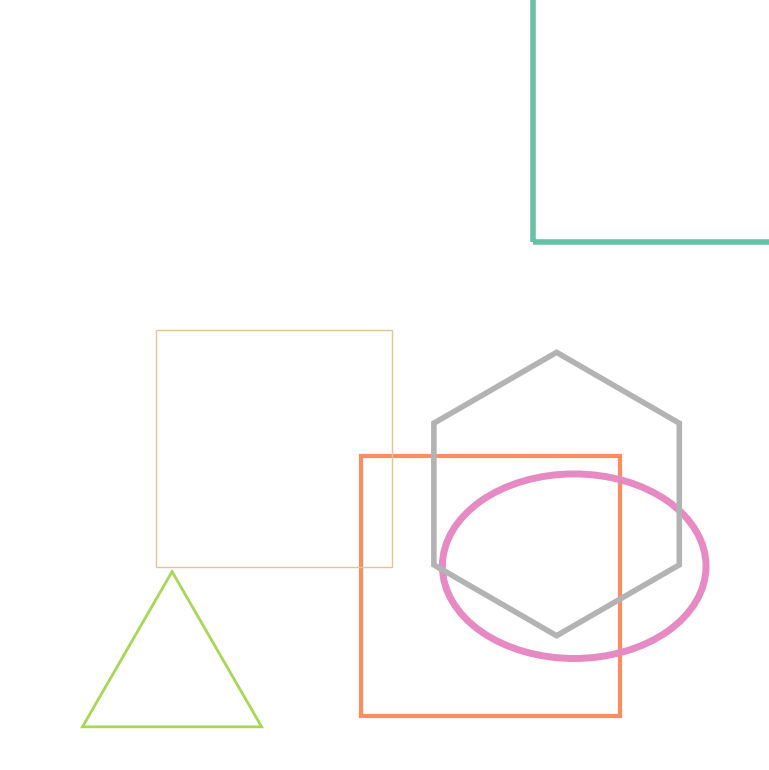[{"shape": "square", "thickness": 2, "radius": 0.83, "center": [0.858, 0.852]}, {"shape": "square", "thickness": 1.5, "radius": 0.84, "center": [0.637, 0.239]}, {"shape": "oval", "thickness": 2.5, "radius": 0.86, "center": [0.746, 0.265]}, {"shape": "triangle", "thickness": 1, "radius": 0.67, "center": [0.223, 0.123]}, {"shape": "square", "thickness": 0.5, "radius": 0.77, "center": [0.356, 0.417]}, {"shape": "hexagon", "thickness": 2, "radius": 0.92, "center": [0.723, 0.358]}]